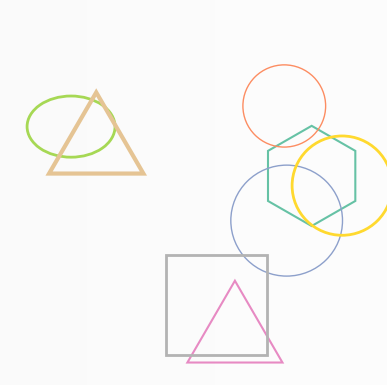[{"shape": "hexagon", "thickness": 1.5, "radius": 0.65, "center": [0.804, 0.543]}, {"shape": "circle", "thickness": 1, "radius": 0.53, "center": [0.734, 0.725]}, {"shape": "circle", "thickness": 1, "radius": 0.72, "center": [0.74, 0.427]}, {"shape": "triangle", "thickness": 1.5, "radius": 0.71, "center": [0.606, 0.129]}, {"shape": "oval", "thickness": 2, "radius": 0.57, "center": [0.183, 0.671]}, {"shape": "circle", "thickness": 2, "radius": 0.64, "center": [0.883, 0.518]}, {"shape": "triangle", "thickness": 3, "radius": 0.7, "center": [0.248, 0.619]}, {"shape": "square", "thickness": 2, "radius": 0.65, "center": [0.56, 0.207]}]